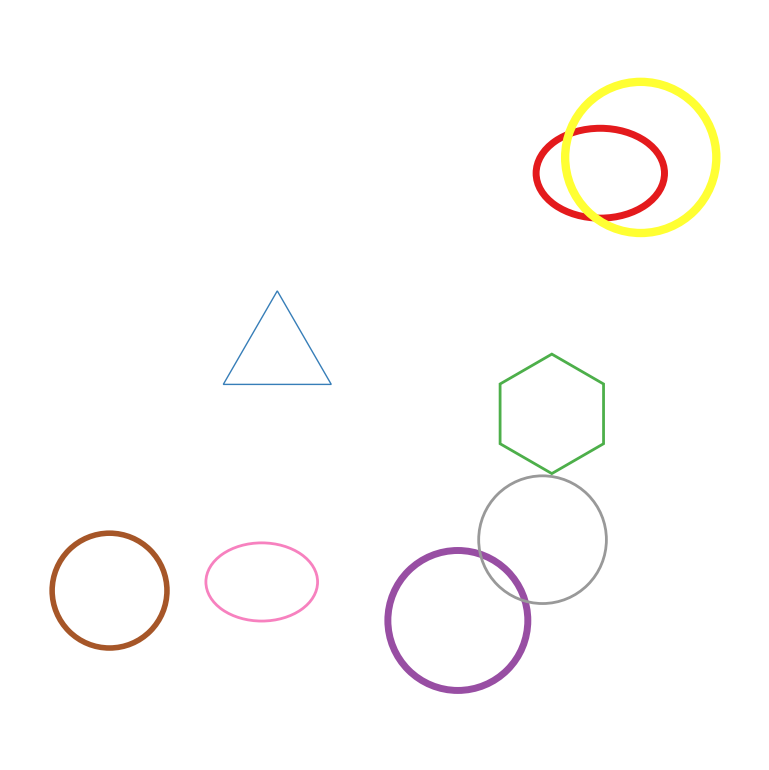[{"shape": "oval", "thickness": 2.5, "radius": 0.42, "center": [0.78, 0.775]}, {"shape": "triangle", "thickness": 0.5, "radius": 0.4, "center": [0.36, 0.541]}, {"shape": "hexagon", "thickness": 1, "radius": 0.39, "center": [0.717, 0.463]}, {"shape": "circle", "thickness": 2.5, "radius": 0.45, "center": [0.595, 0.194]}, {"shape": "circle", "thickness": 3, "radius": 0.49, "center": [0.832, 0.796]}, {"shape": "circle", "thickness": 2, "radius": 0.37, "center": [0.142, 0.233]}, {"shape": "oval", "thickness": 1, "radius": 0.36, "center": [0.34, 0.244]}, {"shape": "circle", "thickness": 1, "radius": 0.41, "center": [0.705, 0.299]}]